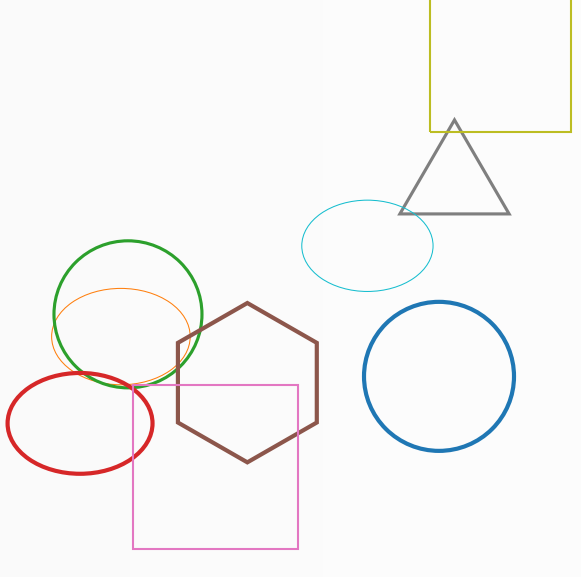[{"shape": "circle", "thickness": 2, "radius": 0.65, "center": [0.755, 0.347]}, {"shape": "oval", "thickness": 0.5, "radius": 0.6, "center": [0.208, 0.416]}, {"shape": "circle", "thickness": 1.5, "radius": 0.64, "center": [0.22, 0.455]}, {"shape": "oval", "thickness": 2, "radius": 0.62, "center": [0.138, 0.266]}, {"shape": "hexagon", "thickness": 2, "radius": 0.69, "center": [0.426, 0.336]}, {"shape": "square", "thickness": 1, "radius": 0.71, "center": [0.371, 0.191]}, {"shape": "triangle", "thickness": 1.5, "radius": 0.54, "center": [0.782, 0.683]}, {"shape": "square", "thickness": 1, "radius": 0.61, "center": [0.861, 0.892]}, {"shape": "oval", "thickness": 0.5, "radius": 0.56, "center": [0.632, 0.573]}]